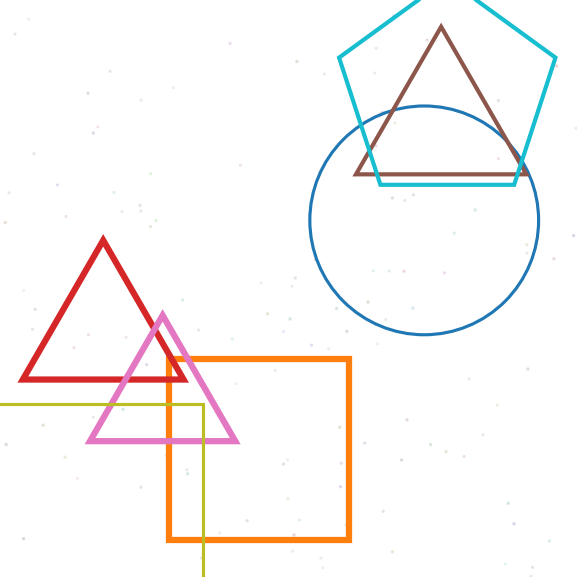[{"shape": "circle", "thickness": 1.5, "radius": 0.99, "center": [0.735, 0.618]}, {"shape": "square", "thickness": 3, "radius": 0.78, "center": [0.448, 0.221]}, {"shape": "triangle", "thickness": 3, "radius": 0.8, "center": [0.179, 0.422]}, {"shape": "triangle", "thickness": 2, "radius": 0.85, "center": [0.764, 0.782]}, {"shape": "triangle", "thickness": 3, "radius": 0.73, "center": [0.282, 0.308]}, {"shape": "square", "thickness": 1.5, "radius": 0.9, "center": [0.172, 0.119]}, {"shape": "pentagon", "thickness": 2, "radius": 0.98, "center": [0.775, 0.838]}]